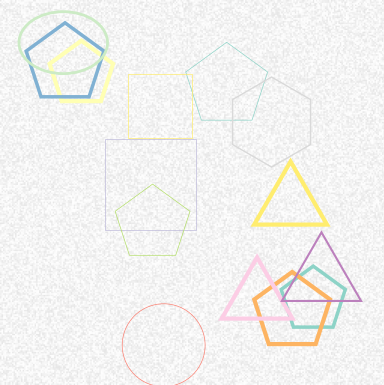[{"shape": "pentagon", "thickness": 0.5, "radius": 0.56, "center": [0.589, 0.778]}, {"shape": "pentagon", "thickness": 2.5, "radius": 0.44, "center": [0.814, 0.221]}, {"shape": "pentagon", "thickness": 3, "radius": 0.43, "center": [0.211, 0.808]}, {"shape": "square", "thickness": 0.5, "radius": 0.59, "center": [0.391, 0.521]}, {"shape": "circle", "thickness": 0.5, "radius": 0.54, "center": [0.425, 0.103]}, {"shape": "pentagon", "thickness": 2.5, "radius": 0.53, "center": [0.169, 0.834]}, {"shape": "pentagon", "thickness": 3, "radius": 0.52, "center": [0.759, 0.19]}, {"shape": "pentagon", "thickness": 0.5, "radius": 0.51, "center": [0.396, 0.42]}, {"shape": "triangle", "thickness": 3, "radius": 0.53, "center": [0.668, 0.225]}, {"shape": "hexagon", "thickness": 1, "radius": 0.58, "center": [0.705, 0.683]}, {"shape": "triangle", "thickness": 1.5, "radius": 0.59, "center": [0.835, 0.278]}, {"shape": "oval", "thickness": 2, "radius": 0.57, "center": [0.164, 0.889]}, {"shape": "triangle", "thickness": 3, "radius": 0.55, "center": [0.755, 0.471]}, {"shape": "square", "thickness": 0.5, "radius": 0.42, "center": [0.415, 0.725]}]